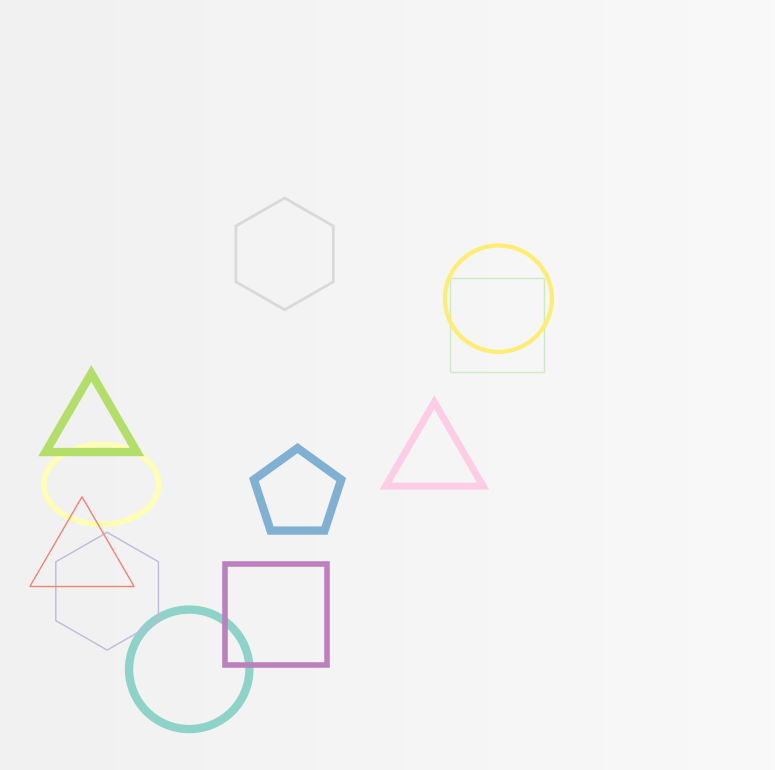[{"shape": "circle", "thickness": 3, "radius": 0.39, "center": [0.244, 0.131]}, {"shape": "oval", "thickness": 2, "radius": 0.37, "center": [0.131, 0.371]}, {"shape": "hexagon", "thickness": 0.5, "radius": 0.38, "center": [0.138, 0.232]}, {"shape": "triangle", "thickness": 0.5, "radius": 0.39, "center": [0.106, 0.277]}, {"shape": "pentagon", "thickness": 3, "radius": 0.3, "center": [0.384, 0.359]}, {"shape": "triangle", "thickness": 3, "radius": 0.34, "center": [0.118, 0.447]}, {"shape": "triangle", "thickness": 2.5, "radius": 0.36, "center": [0.56, 0.405]}, {"shape": "hexagon", "thickness": 1, "radius": 0.36, "center": [0.367, 0.67]}, {"shape": "square", "thickness": 2, "radius": 0.33, "center": [0.356, 0.202]}, {"shape": "square", "thickness": 0.5, "radius": 0.3, "center": [0.642, 0.578]}, {"shape": "circle", "thickness": 1.5, "radius": 0.35, "center": [0.643, 0.612]}]